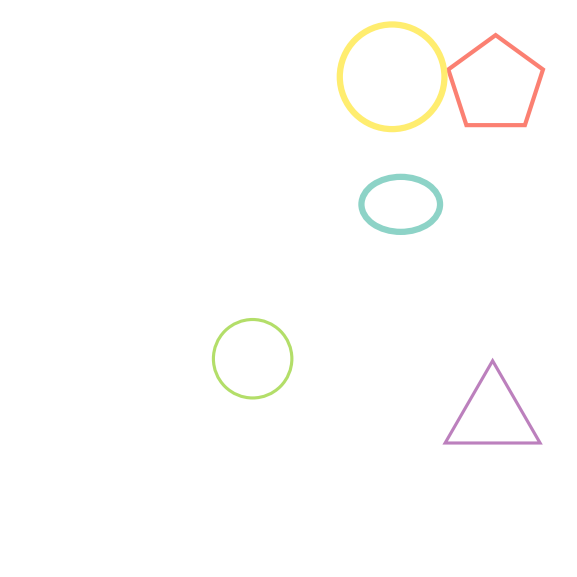[{"shape": "oval", "thickness": 3, "radius": 0.34, "center": [0.694, 0.645]}, {"shape": "pentagon", "thickness": 2, "radius": 0.43, "center": [0.858, 0.852]}, {"shape": "circle", "thickness": 1.5, "radius": 0.34, "center": [0.437, 0.378]}, {"shape": "triangle", "thickness": 1.5, "radius": 0.47, "center": [0.853, 0.279]}, {"shape": "circle", "thickness": 3, "radius": 0.45, "center": [0.679, 0.866]}]